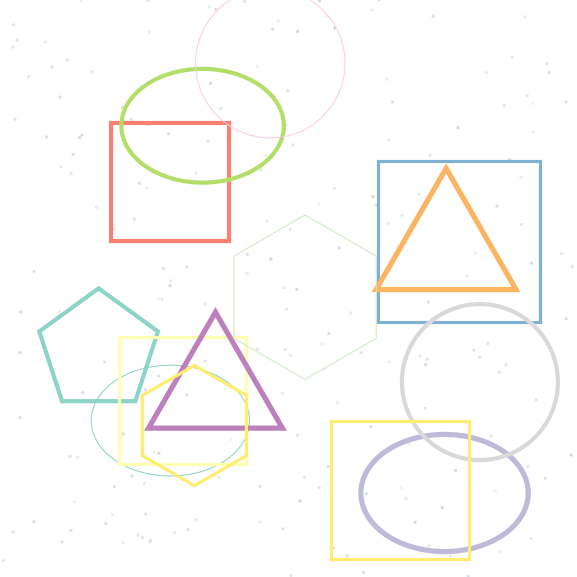[{"shape": "pentagon", "thickness": 2, "radius": 0.54, "center": [0.171, 0.392]}, {"shape": "oval", "thickness": 0.5, "radius": 0.69, "center": [0.295, 0.271]}, {"shape": "square", "thickness": 1.5, "radius": 0.55, "center": [0.316, 0.306]}, {"shape": "oval", "thickness": 2.5, "radius": 0.72, "center": [0.77, 0.145]}, {"shape": "square", "thickness": 2, "radius": 0.51, "center": [0.295, 0.683]}, {"shape": "square", "thickness": 1.5, "radius": 0.7, "center": [0.795, 0.581]}, {"shape": "triangle", "thickness": 2.5, "radius": 0.7, "center": [0.772, 0.568]}, {"shape": "oval", "thickness": 2, "radius": 0.7, "center": [0.351, 0.781]}, {"shape": "circle", "thickness": 0.5, "radius": 0.65, "center": [0.468, 0.89]}, {"shape": "circle", "thickness": 2, "radius": 0.68, "center": [0.831, 0.338]}, {"shape": "triangle", "thickness": 2.5, "radius": 0.67, "center": [0.373, 0.325]}, {"shape": "hexagon", "thickness": 0.5, "radius": 0.71, "center": [0.528, 0.484]}, {"shape": "square", "thickness": 1.5, "radius": 0.6, "center": [0.693, 0.151]}, {"shape": "hexagon", "thickness": 1.5, "radius": 0.52, "center": [0.337, 0.262]}]